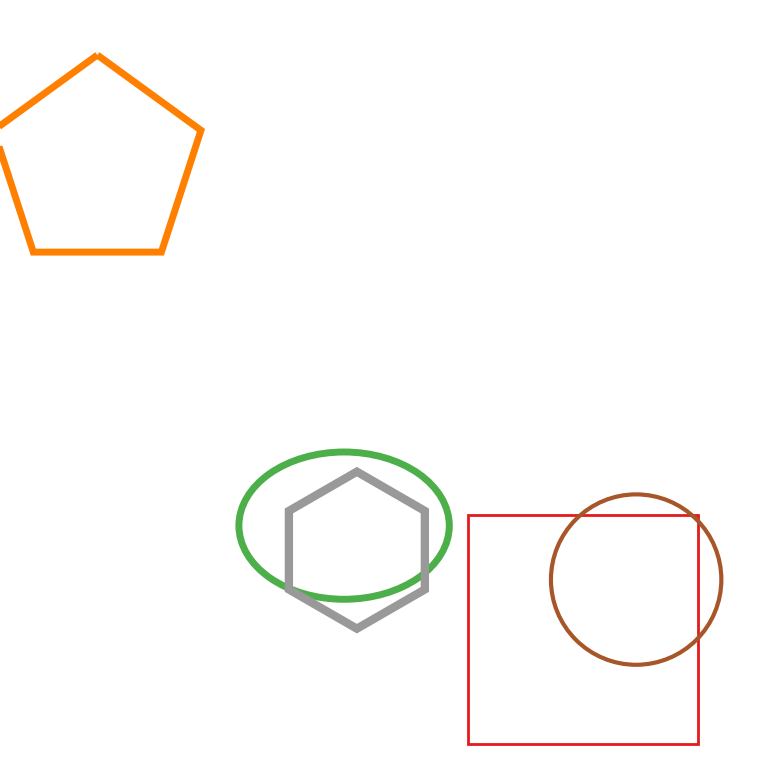[{"shape": "square", "thickness": 1, "radius": 0.75, "center": [0.758, 0.182]}, {"shape": "oval", "thickness": 2.5, "radius": 0.68, "center": [0.447, 0.317]}, {"shape": "pentagon", "thickness": 2.5, "radius": 0.71, "center": [0.126, 0.787]}, {"shape": "circle", "thickness": 1.5, "radius": 0.55, "center": [0.826, 0.247]}, {"shape": "hexagon", "thickness": 3, "radius": 0.51, "center": [0.463, 0.285]}]